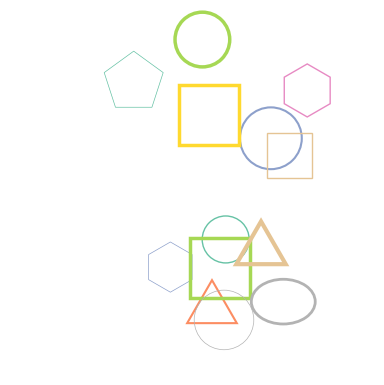[{"shape": "circle", "thickness": 1, "radius": 0.3, "center": [0.586, 0.378]}, {"shape": "pentagon", "thickness": 0.5, "radius": 0.4, "center": [0.347, 0.787]}, {"shape": "triangle", "thickness": 1.5, "radius": 0.37, "center": [0.551, 0.198]}, {"shape": "circle", "thickness": 1.5, "radius": 0.4, "center": [0.704, 0.641]}, {"shape": "hexagon", "thickness": 0.5, "radius": 0.33, "center": [0.443, 0.306]}, {"shape": "hexagon", "thickness": 1, "radius": 0.34, "center": [0.798, 0.765]}, {"shape": "circle", "thickness": 2.5, "radius": 0.36, "center": [0.526, 0.897]}, {"shape": "square", "thickness": 2.5, "radius": 0.39, "center": [0.572, 0.304]}, {"shape": "square", "thickness": 2.5, "radius": 0.39, "center": [0.544, 0.701]}, {"shape": "triangle", "thickness": 3, "radius": 0.37, "center": [0.678, 0.351]}, {"shape": "square", "thickness": 1, "radius": 0.29, "center": [0.751, 0.595]}, {"shape": "circle", "thickness": 0.5, "radius": 0.39, "center": [0.582, 0.169]}, {"shape": "oval", "thickness": 2, "radius": 0.41, "center": [0.736, 0.217]}]